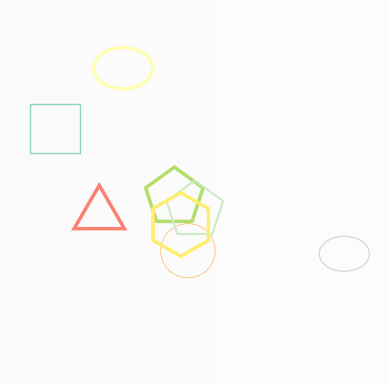[{"shape": "square", "thickness": 1, "radius": 0.32, "center": [0.142, 0.666]}, {"shape": "oval", "thickness": 2.5, "radius": 0.38, "center": [0.318, 0.823]}, {"shape": "triangle", "thickness": 2.5, "radius": 0.38, "center": [0.256, 0.444]}, {"shape": "circle", "thickness": 0.5, "radius": 0.35, "center": [0.485, 0.349]}, {"shape": "pentagon", "thickness": 2.5, "radius": 0.39, "center": [0.45, 0.488]}, {"shape": "oval", "thickness": 1, "radius": 0.32, "center": [0.888, 0.341]}, {"shape": "pentagon", "thickness": 1.5, "radius": 0.38, "center": [0.503, 0.454]}, {"shape": "hexagon", "thickness": 2.5, "radius": 0.41, "center": [0.466, 0.417]}]